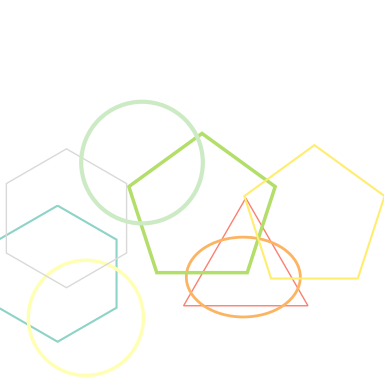[{"shape": "hexagon", "thickness": 1.5, "radius": 0.88, "center": [0.15, 0.289]}, {"shape": "circle", "thickness": 2.5, "radius": 0.75, "center": [0.223, 0.174]}, {"shape": "triangle", "thickness": 1, "radius": 0.93, "center": [0.638, 0.299]}, {"shape": "oval", "thickness": 2, "radius": 0.74, "center": [0.632, 0.28]}, {"shape": "pentagon", "thickness": 2.5, "radius": 1.0, "center": [0.525, 0.454]}, {"shape": "hexagon", "thickness": 1, "radius": 0.9, "center": [0.173, 0.433]}, {"shape": "circle", "thickness": 3, "radius": 0.79, "center": [0.369, 0.578]}, {"shape": "pentagon", "thickness": 1.5, "radius": 0.96, "center": [0.817, 0.431]}]